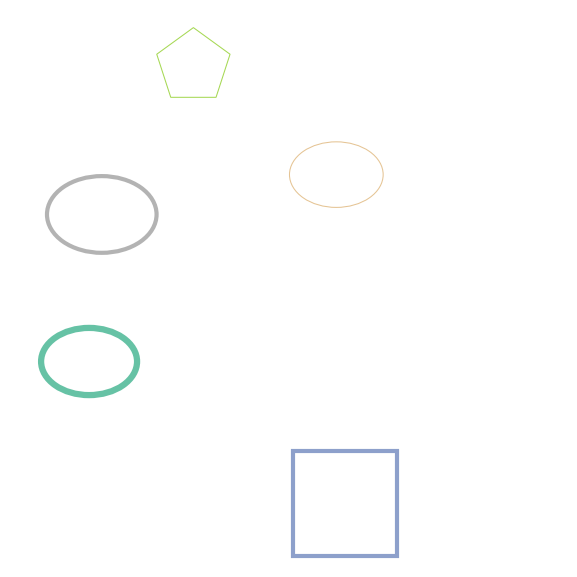[{"shape": "oval", "thickness": 3, "radius": 0.42, "center": [0.154, 0.373]}, {"shape": "square", "thickness": 2, "radius": 0.45, "center": [0.597, 0.127]}, {"shape": "pentagon", "thickness": 0.5, "radius": 0.33, "center": [0.335, 0.885]}, {"shape": "oval", "thickness": 0.5, "radius": 0.41, "center": [0.582, 0.697]}, {"shape": "oval", "thickness": 2, "radius": 0.47, "center": [0.176, 0.628]}]